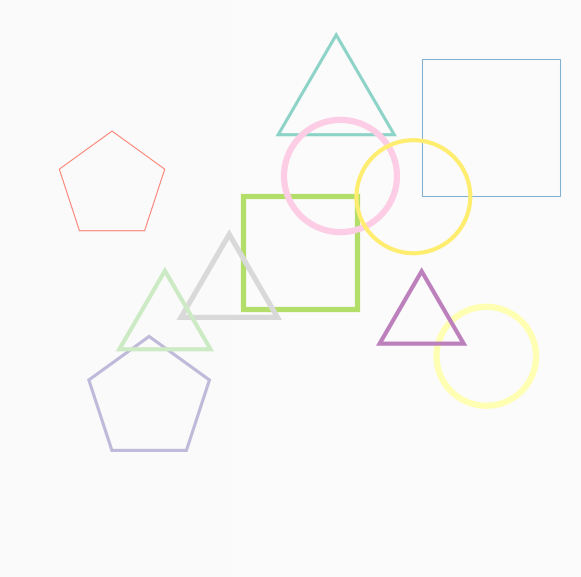[{"shape": "triangle", "thickness": 1.5, "radius": 0.58, "center": [0.578, 0.823]}, {"shape": "circle", "thickness": 3, "radius": 0.43, "center": [0.837, 0.382]}, {"shape": "pentagon", "thickness": 1.5, "radius": 0.55, "center": [0.257, 0.307]}, {"shape": "pentagon", "thickness": 0.5, "radius": 0.48, "center": [0.193, 0.677]}, {"shape": "square", "thickness": 0.5, "radius": 0.59, "center": [0.845, 0.779]}, {"shape": "square", "thickness": 2.5, "radius": 0.49, "center": [0.516, 0.562]}, {"shape": "circle", "thickness": 3, "radius": 0.49, "center": [0.586, 0.694]}, {"shape": "triangle", "thickness": 2.5, "radius": 0.48, "center": [0.394, 0.497]}, {"shape": "triangle", "thickness": 2, "radius": 0.42, "center": [0.725, 0.446]}, {"shape": "triangle", "thickness": 2, "radius": 0.45, "center": [0.284, 0.44]}, {"shape": "circle", "thickness": 2, "radius": 0.49, "center": [0.711, 0.659]}]